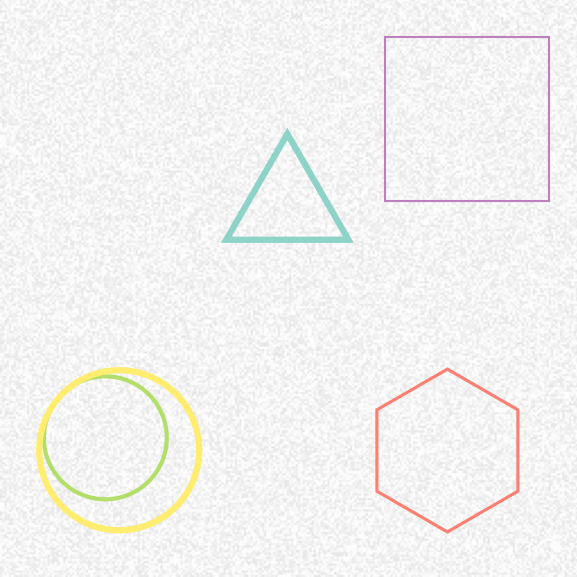[{"shape": "triangle", "thickness": 3, "radius": 0.61, "center": [0.498, 0.645]}, {"shape": "hexagon", "thickness": 1.5, "radius": 0.7, "center": [0.775, 0.219]}, {"shape": "circle", "thickness": 2, "radius": 0.53, "center": [0.182, 0.241]}, {"shape": "square", "thickness": 1, "radius": 0.71, "center": [0.809, 0.794]}, {"shape": "circle", "thickness": 3, "radius": 0.69, "center": [0.206, 0.22]}]